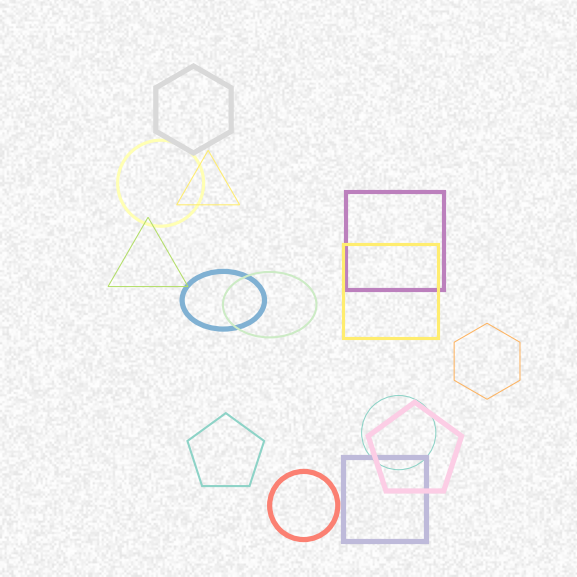[{"shape": "pentagon", "thickness": 1, "radius": 0.35, "center": [0.391, 0.214]}, {"shape": "circle", "thickness": 0.5, "radius": 0.32, "center": [0.69, 0.25]}, {"shape": "circle", "thickness": 1.5, "radius": 0.37, "center": [0.278, 0.682]}, {"shape": "square", "thickness": 2.5, "radius": 0.36, "center": [0.666, 0.134]}, {"shape": "circle", "thickness": 2.5, "radius": 0.3, "center": [0.526, 0.124]}, {"shape": "oval", "thickness": 2.5, "radius": 0.36, "center": [0.387, 0.479]}, {"shape": "hexagon", "thickness": 0.5, "radius": 0.33, "center": [0.843, 0.374]}, {"shape": "triangle", "thickness": 0.5, "radius": 0.4, "center": [0.256, 0.543]}, {"shape": "pentagon", "thickness": 2.5, "radius": 0.43, "center": [0.718, 0.218]}, {"shape": "hexagon", "thickness": 2.5, "radius": 0.38, "center": [0.335, 0.81]}, {"shape": "square", "thickness": 2, "radius": 0.42, "center": [0.684, 0.582]}, {"shape": "oval", "thickness": 1, "radius": 0.4, "center": [0.467, 0.472]}, {"shape": "triangle", "thickness": 0.5, "radius": 0.31, "center": [0.36, 0.676]}, {"shape": "square", "thickness": 1.5, "radius": 0.41, "center": [0.676, 0.495]}]